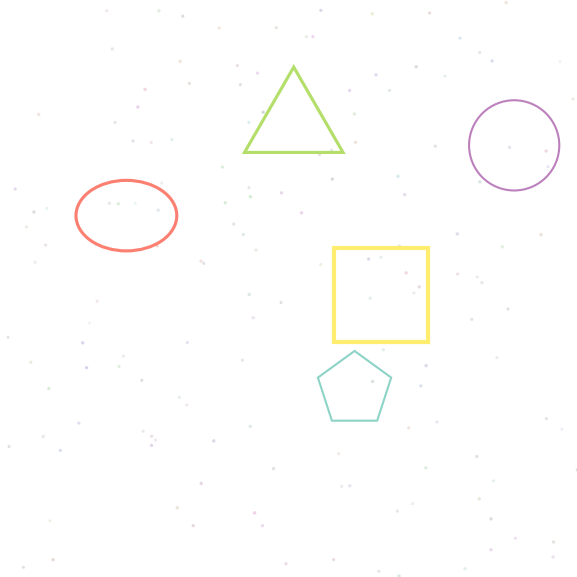[{"shape": "pentagon", "thickness": 1, "radius": 0.33, "center": [0.614, 0.325]}, {"shape": "oval", "thickness": 1.5, "radius": 0.44, "center": [0.219, 0.626]}, {"shape": "triangle", "thickness": 1.5, "radius": 0.49, "center": [0.509, 0.784]}, {"shape": "circle", "thickness": 1, "radius": 0.39, "center": [0.89, 0.747]}, {"shape": "square", "thickness": 2, "radius": 0.41, "center": [0.66, 0.488]}]